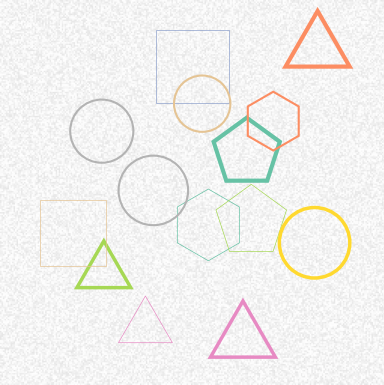[{"shape": "pentagon", "thickness": 3, "radius": 0.45, "center": [0.641, 0.604]}, {"shape": "hexagon", "thickness": 0.5, "radius": 0.47, "center": [0.541, 0.416]}, {"shape": "triangle", "thickness": 3, "radius": 0.48, "center": [0.825, 0.875]}, {"shape": "hexagon", "thickness": 1.5, "radius": 0.38, "center": [0.71, 0.685]}, {"shape": "square", "thickness": 0.5, "radius": 0.48, "center": [0.5, 0.827]}, {"shape": "triangle", "thickness": 0.5, "radius": 0.4, "center": [0.378, 0.15]}, {"shape": "triangle", "thickness": 2.5, "radius": 0.49, "center": [0.631, 0.121]}, {"shape": "triangle", "thickness": 2.5, "radius": 0.4, "center": [0.27, 0.293]}, {"shape": "pentagon", "thickness": 0.5, "radius": 0.48, "center": [0.653, 0.425]}, {"shape": "circle", "thickness": 2.5, "radius": 0.46, "center": [0.817, 0.369]}, {"shape": "circle", "thickness": 1.5, "radius": 0.37, "center": [0.525, 0.731]}, {"shape": "square", "thickness": 0.5, "radius": 0.43, "center": [0.189, 0.395]}, {"shape": "circle", "thickness": 1.5, "radius": 0.41, "center": [0.264, 0.659]}, {"shape": "circle", "thickness": 1.5, "radius": 0.45, "center": [0.398, 0.505]}]